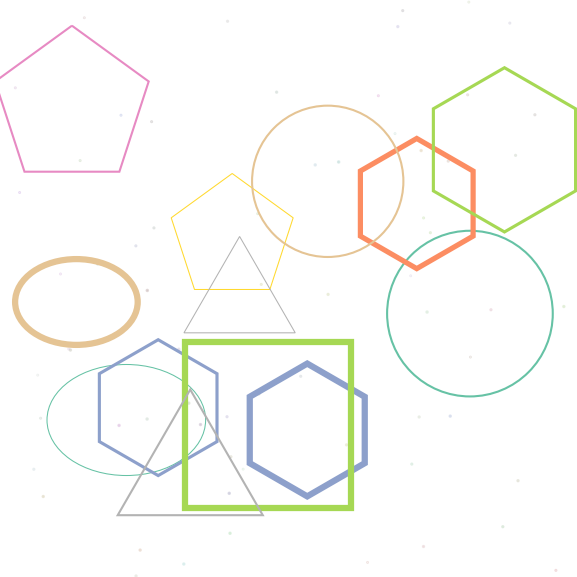[{"shape": "oval", "thickness": 0.5, "radius": 0.69, "center": [0.219, 0.272]}, {"shape": "circle", "thickness": 1, "radius": 0.72, "center": [0.814, 0.456]}, {"shape": "hexagon", "thickness": 2.5, "radius": 0.56, "center": [0.722, 0.647]}, {"shape": "hexagon", "thickness": 3, "radius": 0.57, "center": [0.532, 0.255]}, {"shape": "hexagon", "thickness": 1.5, "radius": 0.59, "center": [0.274, 0.293]}, {"shape": "pentagon", "thickness": 1, "radius": 0.7, "center": [0.125, 0.815]}, {"shape": "square", "thickness": 3, "radius": 0.72, "center": [0.464, 0.263]}, {"shape": "hexagon", "thickness": 1.5, "radius": 0.71, "center": [0.874, 0.74]}, {"shape": "pentagon", "thickness": 0.5, "radius": 0.56, "center": [0.402, 0.588]}, {"shape": "circle", "thickness": 1, "radius": 0.66, "center": [0.567, 0.685]}, {"shape": "oval", "thickness": 3, "radius": 0.53, "center": [0.132, 0.476]}, {"shape": "triangle", "thickness": 0.5, "radius": 0.56, "center": [0.415, 0.478]}, {"shape": "triangle", "thickness": 1, "radius": 0.73, "center": [0.329, 0.18]}]